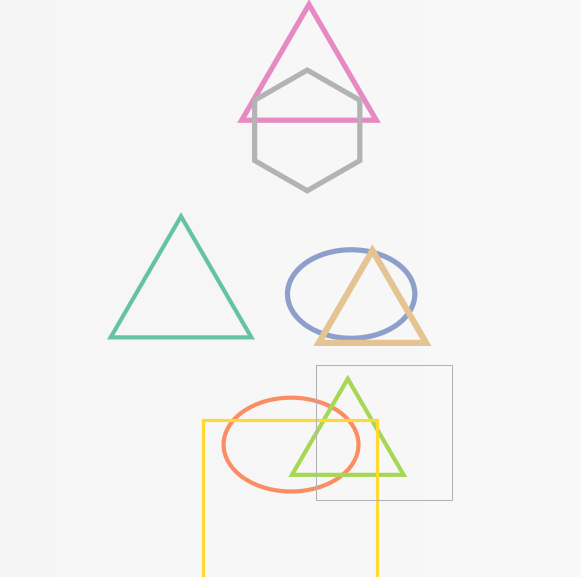[{"shape": "triangle", "thickness": 2, "radius": 0.7, "center": [0.311, 0.485]}, {"shape": "oval", "thickness": 2, "radius": 0.58, "center": [0.501, 0.229]}, {"shape": "oval", "thickness": 2.5, "radius": 0.55, "center": [0.604, 0.49]}, {"shape": "triangle", "thickness": 2.5, "radius": 0.67, "center": [0.532, 0.858]}, {"shape": "triangle", "thickness": 2, "radius": 0.55, "center": [0.598, 0.232]}, {"shape": "square", "thickness": 1.5, "radius": 0.75, "center": [0.499, 0.122]}, {"shape": "triangle", "thickness": 3, "radius": 0.53, "center": [0.641, 0.459]}, {"shape": "square", "thickness": 0.5, "radius": 0.58, "center": [0.661, 0.25]}, {"shape": "hexagon", "thickness": 2.5, "radius": 0.52, "center": [0.529, 0.773]}]